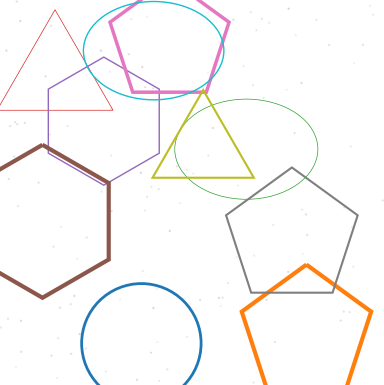[{"shape": "circle", "thickness": 2, "radius": 0.78, "center": [0.367, 0.108]}, {"shape": "pentagon", "thickness": 3, "radius": 0.88, "center": [0.796, 0.136]}, {"shape": "oval", "thickness": 0.5, "radius": 0.93, "center": [0.64, 0.612]}, {"shape": "triangle", "thickness": 0.5, "radius": 0.87, "center": [0.143, 0.801]}, {"shape": "hexagon", "thickness": 1, "radius": 0.83, "center": [0.27, 0.685]}, {"shape": "hexagon", "thickness": 3, "radius": 0.99, "center": [0.11, 0.425]}, {"shape": "pentagon", "thickness": 2.5, "radius": 0.81, "center": [0.44, 0.892]}, {"shape": "pentagon", "thickness": 1.5, "radius": 0.9, "center": [0.758, 0.385]}, {"shape": "triangle", "thickness": 1.5, "radius": 0.76, "center": [0.528, 0.614]}, {"shape": "oval", "thickness": 1, "radius": 0.91, "center": [0.399, 0.868]}]